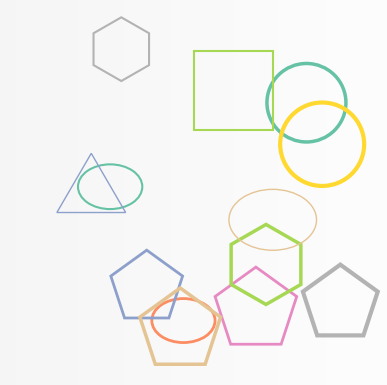[{"shape": "circle", "thickness": 2.5, "radius": 0.51, "center": [0.791, 0.733]}, {"shape": "oval", "thickness": 1.5, "radius": 0.41, "center": [0.284, 0.515]}, {"shape": "oval", "thickness": 2, "radius": 0.41, "center": [0.473, 0.167]}, {"shape": "triangle", "thickness": 1, "radius": 0.51, "center": [0.236, 0.499]}, {"shape": "pentagon", "thickness": 2, "radius": 0.49, "center": [0.379, 0.253]}, {"shape": "pentagon", "thickness": 2, "radius": 0.55, "center": [0.66, 0.196]}, {"shape": "square", "thickness": 1.5, "radius": 0.51, "center": [0.602, 0.765]}, {"shape": "hexagon", "thickness": 2.5, "radius": 0.52, "center": [0.686, 0.313]}, {"shape": "circle", "thickness": 3, "radius": 0.54, "center": [0.831, 0.625]}, {"shape": "pentagon", "thickness": 2.5, "radius": 0.55, "center": [0.465, 0.142]}, {"shape": "oval", "thickness": 1, "radius": 0.57, "center": [0.704, 0.429]}, {"shape": "hexagon", "thickness": 1.5, "radius": 0.41, "center": [0.313, 0.872]}, {"shape": "pentagon", "thickness": 3, "radius": 0.51, "center": [0.878, 0.211]}]